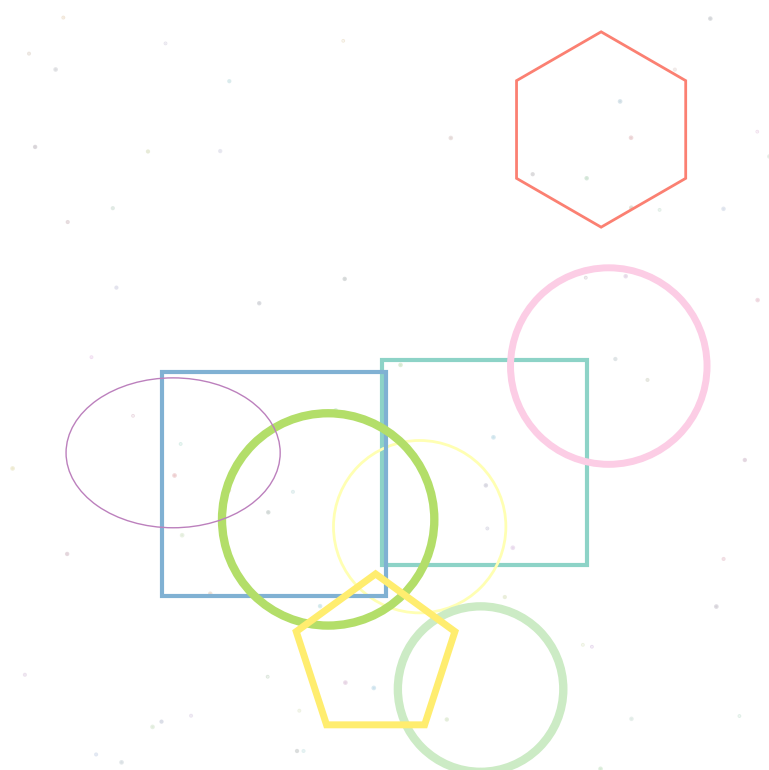[{"shape": "square", "thickness": 1.5, "radius": 0.67, "center": [0.63, 0.399]}, {"shape": "circle", "thickness": 1, "radius": 0.56, "center": [0.545, 0.316]}, {"shape": "hexagon", "thickness": 1, "radius": 0.63, "center": [0.781, 0.832]}, {"shape": "square", "thickness": 1.5, "radius": 0.73, "center": [0.356, 0.371]}, {"shape": "circle", "thickness": 3, "radius": 0.69, "center": [0.426, 0.325]}, {"shape": "circle", "thickness": 2.5, "radius": 0.64, "center": [0.791, 0.525]}, {"shape": "oval", "thickness": 0.5, "radius": 0.7, "center": [0.225, 0.412]}, {"shape": "circle", "thickness": 3, "radius": 0.54, "center": [0.624, 0.105]}, {"shape": "pentagon", "thickness": 2.5, "radius": 0.54, "center": [0.488, 0.146]}]